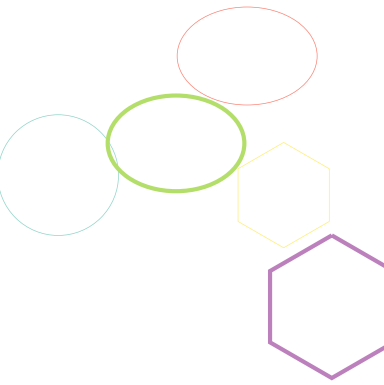[{"shape": "circle", "thickness": 0.5, "radius": 0.78, "center": [0.151, 0.545]}, {"shape": "oval", "thickness": 0.5, "radius": 0.91, "center": [0.642, 0.855]}, {"shape": "oval", "thickness": 3, "radius": 0.89, "center": [0.457, 0.628]}, {"shape": "hexagon", "thickness": 3, "radius": 0.93, "center": [0.862, 0.203]}, {"shape": "hexagon", "thickness": 0.5, "radius": 0.68, "center": [0.737, 0.493]}]